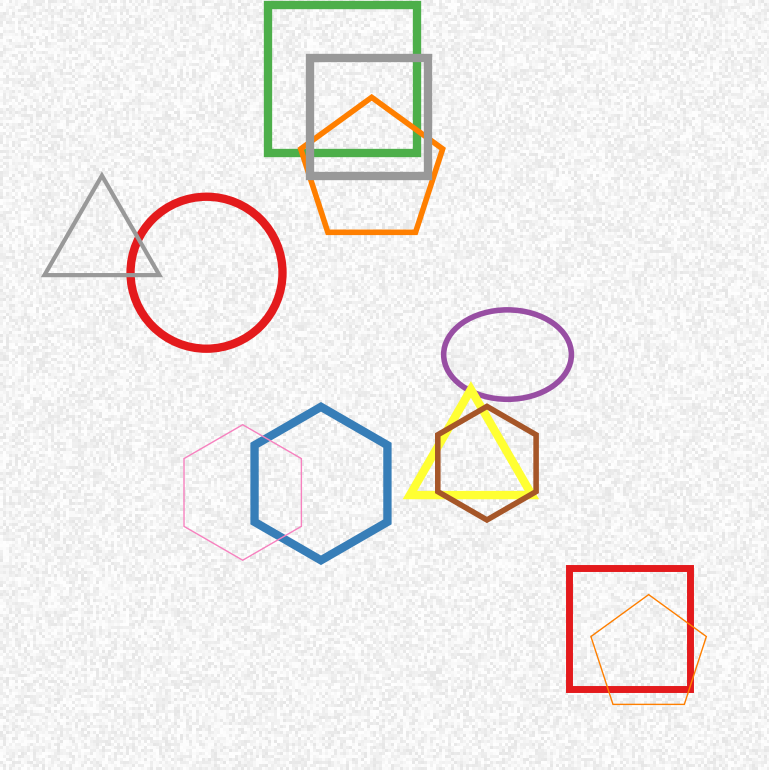[{"shape": "circle", "thickness": 3, "radius": 0.49, "center": [0.268, 0.646]}, {"shape": "square", "thickness": 2.5, "radius": 0.39, "center": [0.818, 0.184]}, {"shape": "hexagon", "thickness": 3, "radius": 0.5, "center": [0.417, 0.372]}, {"shape": "square", "thickness": 3, "radius": 0.48, "center": [0.445, 0.897]}, {"shape": "oval", "thickness": 2, "radius": 0.41, "center": [0.659, 0.54]}, {"shape": "pentagon", "thickness": 0.5, "radius": 0.39, "center": [0.842, 0.149]}, {"shape": "pentagon", "thickness": 2, "radius": 0.48, "center": [0.483, 0.777]}, {"shape": "triangle", "thickness": 3, "radius": 0.46, "center": [0.612, 0.403]}, {"shape": "hexagon", "thickness": 2, "radius": 0.37, "center": [0.632, 0.398]}, {"shape": "hexagon", "thickness": 0.5, "radius": 0.44, "center": [0.315, 0.36]}, {"shape": "square", "thickness": 3, "radius": 0.38, "center": [0.479, 0.848]}, {"shape": "triangle", "thickness": 1.5, "radius": 0.43, "center": [0.132, 0.686]}]